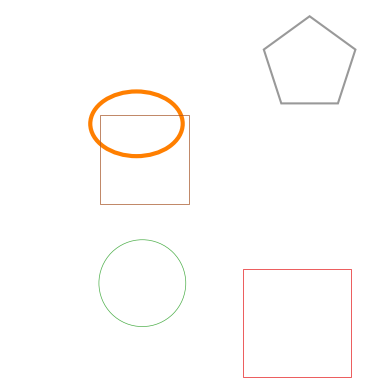[{"shape": "square", "thickness": 0.5, "radius": 0.7, "center": [0.771, 0.161]}, {"shape": "circle", "thickness": 0.5, "radius": 0.56, "center": [0.37, 0.265]}, {"shape": "oval", "thickness": 3, "radius": 0.6, "center": [0.355, 0.678]}, {"shape": "square", "thickness": 0.5, "radius": 0.58, "center": [0.374, 0.586]}, {"shape": "pentagon", "thickness": 1.5, "radius": 0.63, "center": [0.804, 0.833]}]